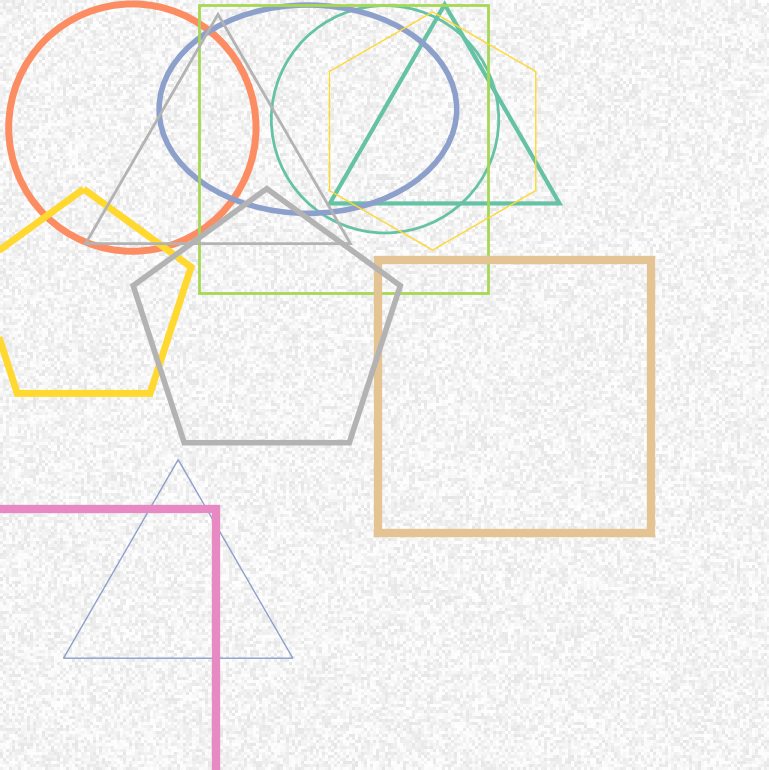[{"shape": "triangle", "thickness": 1.5, "radius": 0.86, "center": [0.578, 0.822]}, {"shape": "circle", "thickness": 1, "radius": 0.74, "center": [0.5, 0.845]}, {"shape": "circle", "thickness": 2.5, "radius": 0.8, "center": [0.172, 0.834]}, {"shape": "oval", "thickness": 2, "radius": 0.97, "center": [0.4, 0.858]}, {"shape": "triangle", "thickness": 0.5, "radius": 0.86, "center": [0.231, 0.231]}, {"shape": "square", "thickness": 3, "radius": 0.86, "center": [0.109, 0.167]}, {"shape": "square", "thickness": 1, "radius": 0.94, "center": [0.446, 0.807]}, {"shape": "hexagon", "thickness": 0.5, "radius": 0.77, "center": [0.562, 0.83]}, {"shape": "pentagon", "thickness": 2.5, "radius": 0.73, "center": [0.109, 0.608]}, {"shape": "square", "thickness": 3, "radius": 0.89, "center": [0.668, 0.485]}, {"shape": "triangle", "thickness": 1, "radius": 0.99, "center": [0.283, 0.783]}, {"shape": "pentagon", "thickness": 2, "radius": 0.91, "center": [0.346, 0.573]}]